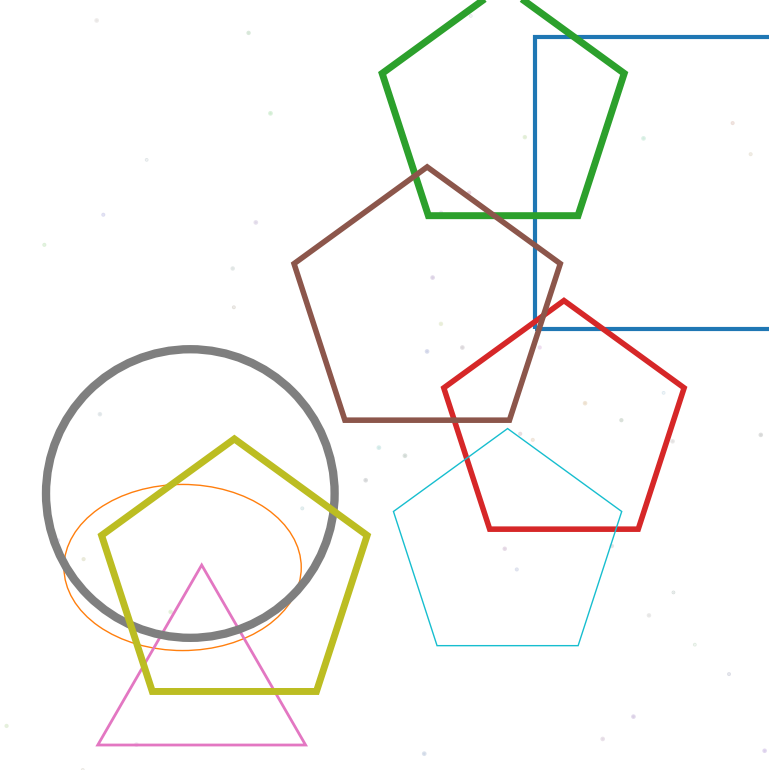[{"shape": "square", "thickness": 1.5, "radius": 0.95, "center": [0.885, 0.763]}, {"shape": "oval", "thickness": 0.5, "radius": 0.77, "center": [0.237, 0.263]}, {"shape": "pentagon", "thickness": 2.5, "radius": 0.83, "center": [0.653, 0.854]}, {"shape": "pentagon", "thickness": 2, "radius": 0.82, "center": [0.732, 0.446]}, {"shape": "pentagon", "thickness": 2, "radius": 0.91, "center": [0.555, 0.601]}, {"shape": "triangle", "thickness": 1, "radius": 0.78, "center": [0.262, 0.11]}, {"shape": "circle", "thickness": 3, "radius": 0.94, "center": [0.247, 0.359]}, {"shape": "pentagon", "thickness": 2.5, "radius": 0.91, "center": [0.304, 0.249]}, {"shape": "pentagon", "thickness": 0.5, "radius": 0.78, "center": [0.659, 0.288]}]